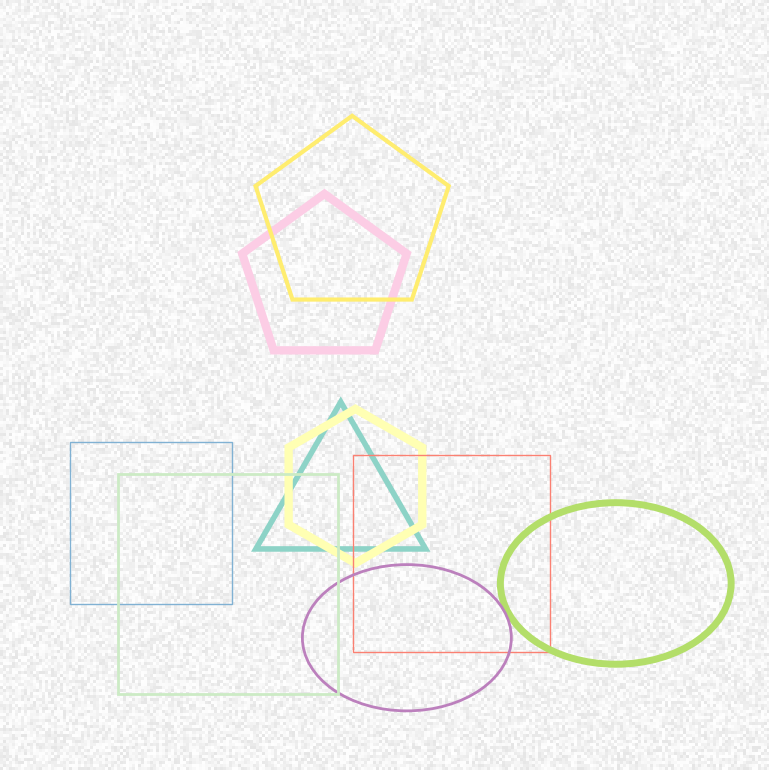[{"shape": "triangle", "thickness": 2, "radius": 0.64, "center": [0.443, 0.351]}, {"shape": "hexagon", "thickness": 3, "radius": 0.5, "center": [0.462, 0.369]}, {"shape": "square", "thickness": 0.5, "radius": 0.64, "center": [0.586, 0.281]}, {"shape": "square", "thickness": 0.5, "radius": 0.52, "center": [0.196, 0.321]}, {"shape": "oval", "thickness": 2.5, "radius": 0.75, "center": [0.8, 0.242]}, {"shape": "pentagon", "thickness": 3, "radius": 0.56, "center": [0.421, 0.636]}, {"shape": "oval", "thickness": 1, "radius": 0.68, "center": [0.528, 0.172]}, {"shape": "square", "thickness": 1, "radius": 0.71, "center": [0.296, 0.241]}, {"shape": "pentagon", "thickness": 1.5, "radius": 0.66, "center": [0.457, 0.718]}]